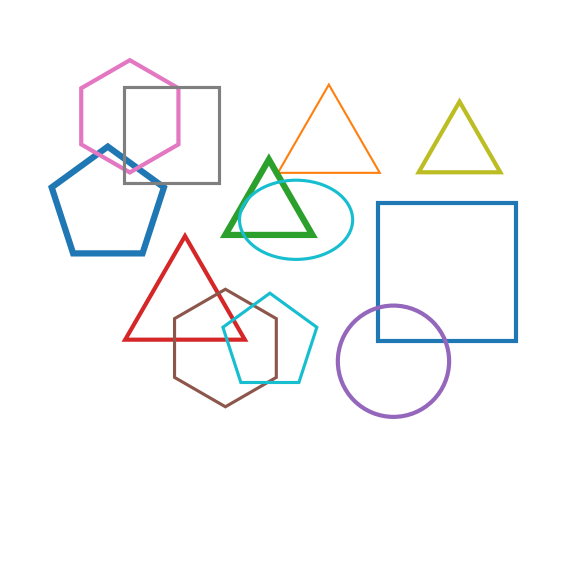[{"shape": "square", "thickness": 2, "radius": 0.6, "center": [0.774, 0.528]}, {"shape": "pentagon", "thickness": 3, "radius": 0.51, "center": [0.187, 0.643]}, {"shape": "triangle", "thickness": 1, "radius": 0.51, "center": [0.569, 0.751]}, {"shape": "triangle", "thickness": 3, "radius": 0.44, "center": [0.466, 0.636]}, {"shape": "triangle", "thickness": 2, "radius": 0.6, "center": [0.32, 0.471]}, {"shape": "circle", "thickness": 2, "radius": 0.48, "center": [0.681, 0.374]}, {"shape": "hexagon", "thickness": 1.5, "radius": 0.51, "center": [0.39, 0.397]}, {"shape": "hexagon", "thickness": 2, "radius": 0.49, "center": [0.225, 0.798]}, {"shape": "square", "thickness": 1.5, "radius": 0.41, "center": [0.297, 0.765]}, {"shape": "triangle", "thickness": 2, "radius": 0.41, "center": [0.796, 0.742]}, {"shape": "oval", "thickness": 1.5, "radius": 0.49, "center": [0.513, 0.619]}, {"shape": "pentagon", "thickness": 1.5, "radius": 0.43, "center": [0.467, 0.406]}]